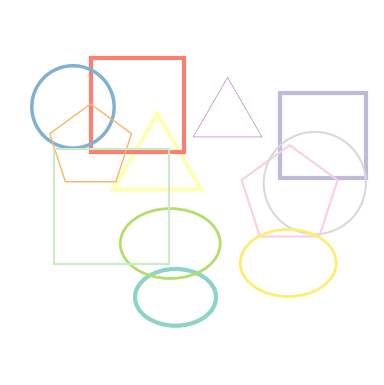[{"shape": "oval", "thickness": 3, "radius": 0.53, "center": [0.456, 0.228]}, {"shape": "triangle", "thickness": 3, "radius": 0.66, "center": [0.408, 0.574]}, {"shape": "square", "thickness": 3, "radius": 0.56, "center": [0.839, 0.648]}, {"shape": "square", "thickness": 3, "radius": 0.61, "center": [0.357, 0.728]}, {"shape": "circle", "thickness": 2.5, "radius": 0.53, "center": [0.19, 0.722]}, {"shape": "pentagon", "thickness": 1, "radius": 0.56, "center": [0.235, 0.618]}, {"shape": "oval", "thickness": 2, "radius": 0.65, "center": [0.442, 0.367]}, {"shape": "pentagon", "thickness": 1.5, "radius": 0.66, "center": [0.752, 0.492]}, {"shape": "circle", "thickness": 1.5, "radius": 0.66, "center": [0.818, 0.525]}, {"shape": "triangle", "thickness": 0.5, "radius": 0.52, "center": [0.591, 0.696]}, {"shape": "square", "thickness": 1.5, "radius": 0.75, "center": [0.29, 0.464]}, {"shape": "oval", "thickness": 2, "radius": 0.62, "center": [0.749, 0.317]}]